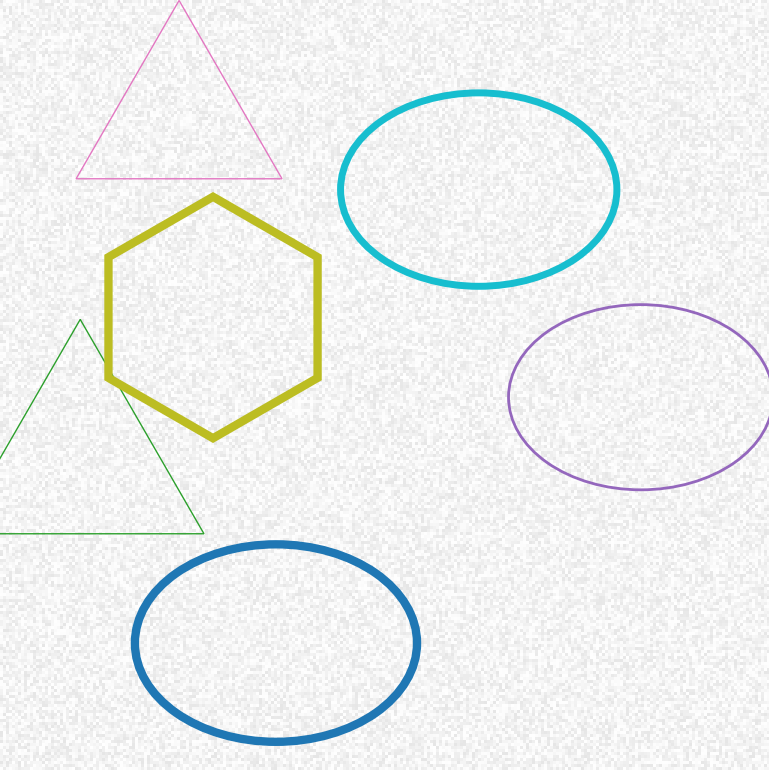[{"shape": "oval", "thickness": 3, "radius": 0.92, "center": [0.358, 0.165]}, {"shape": "triangle", "thickness": 0.5, "radius": 0.93, "center": [0.104, 0.4]}, {"shape": "oval", "thickness": 1, "radius": 0.86, "center": [0.832, 0.484]}, {"shape": "triangle", "thickness": 0.5, "radius": 0.77, "center": [0.233, 0.845]}, {"shape": "hexagon", "thickness": 3, "radius": 0.78, "center": [0.277, 0.588]}, {"shape": "oval", "thickness": 2.5, "radius": 0.9, "center": [0.622, 0.754]}]